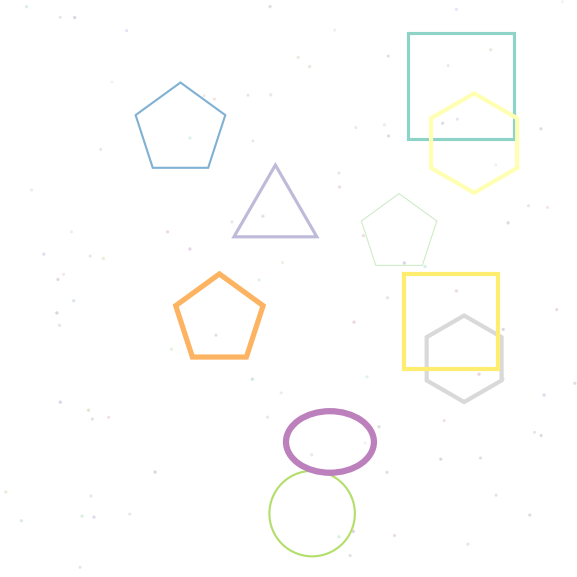[{"shape": "square", "thickness": 1.5, "radius": 0.46, "center": [0.798, 0.85]}, {"shape": "hexagon", "thickness": 2, "radius": 0.43, "center": [0.821, 0.751]}, {"shape": "triangle", "thickness": 1.5, "radius": 0.41, "center": [0.477, 0.631]}, {"shape": "pentagon", "thickness": 1, "radius": 0.41, "center": [0.312, 0.775]}, {"shape": "pentagon", "thickness": 2.5, "radius": 0.4, "center": [0.38, 0.445]}, {"shape": "circle", "thickness": 1, "radius": 0.37, "center": [0.54, 0.11]}, {"shape": "hexagon", "thickness": 2, "radius": 0.37, "center": [0.804, 0.378]}, {"shape": "oval", "thickness": 3, "radius": 0.38, "center": [0.571, 0.234]}, {"shape": "pentagon", "thickness": 0.5, "radius": 0.34, "center": [0.691, 0.595]}, {"shape": "square", "thickness": 2, "radius": 0.41, "center": [0.781, 0.443]}]